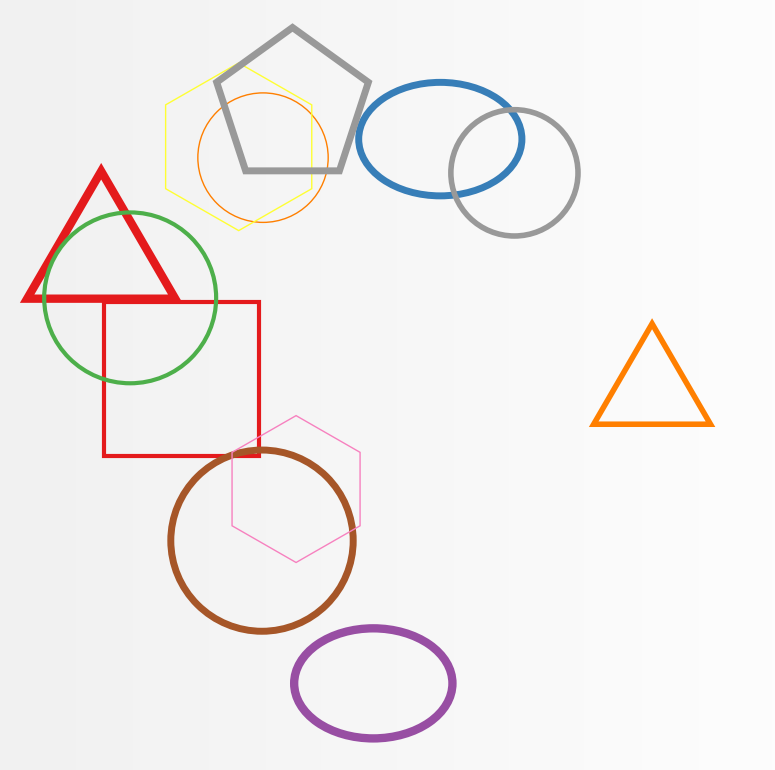[{"shape": "square", "thickness": 1.5, "radius": 0.5, "center": [0.234, 0.508]}, {"shape": "triangle", "thickness": 3, "radius": 0.55, "center": [0.131, 0.667]}, {"shape": "oval", "thickness": 2.5, "radius": 0.53, "center": [0.568, 0.819]}, {"shape": "circle", "thickness": 1.5, "radius": 0.55, "center": [0.168, 0.613]}, {"shape": "oval", "thickness": 3, "radius": 0.51, "center": [0.482, 0.113]}, {"shape": "circle", "thickness": 0.5, "radius": 0.42, "center": [0.339, 0.795]}, {"shape": "triangle", "thickness": 2, "radius": 0.44, "center": [0.841, 0.493]}, {"shape": "hexagon", "thickness": 0.5, "radius": 0.54, "center": [0.308, 0.809]}, {"shape": "circle", "thickness": 2.5, "radius": 0.59, "center": [0.338, 0.298]}, {"shape": "hexagon", "thickness": 0.5, "radius": 0.48, "center": [0.382, 0.365]}, {"shape": "circle", "thickness": 2, "radius": 0.41, "center": [0.664, 0.776]}, {"shape": "pentagon", "thickness": 2.5, "radius": 0.51, "center": [0.377, 0.861]}]